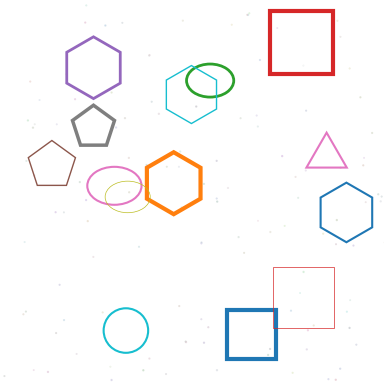[{"shape": "square", "thickness": 3, "radius": 0.32, "center": [0.653, 0.132]}, {"shape": "hexagon", "thickness": 1.5, "radius": 0.39, "center": [0.9, 0.448]}, {"shape": "hexagon", "thickness": 3, "radius": 0.4, "center": [0.451, 0.524]}, {"shape": "oval", "thickness": 2, "radius": 0.31, "center": [0.546, 0.791]}, {"shape": "square", "thickness": 3, "radius": 0.41, "center": [0.784, 0.89]}, {"shape": "square", "thickness": 0.5, "radius": 0.39, "center": [0.788, 0.228]}, {"shape": "hexagon", "thickness": 2, "radius": 0.4, "center": [0.243, 0.824]}, {"shape": "pentagon", "thickness": 1, "radius": 0.32, "center": [0.135, 0.571]}, {"shape": "triangle", "thickness": 1.5, "radius": 0.3, "center": [0.848, 0.595]}, {"shape": "oval", "thickness": 1.5, "radius": 0.35, "center": [0.297, 0.517]}, {"shape": "pentagon", "thickness": 2.5, "radius": 0.29, "center": [0.243, 0.669]}, {"shape": "oval", "thickness": 0.5, "radius": 0.29, "center": [0.332, 0.488]}, {"shape": "hexagon", "thickness": 1, "radius": 0.38, "center": [0.497, 0.754]}, {"shape": "circle", "thickness": 1.5, "radius": 0.29, "center": [0.327, 0.141]}]